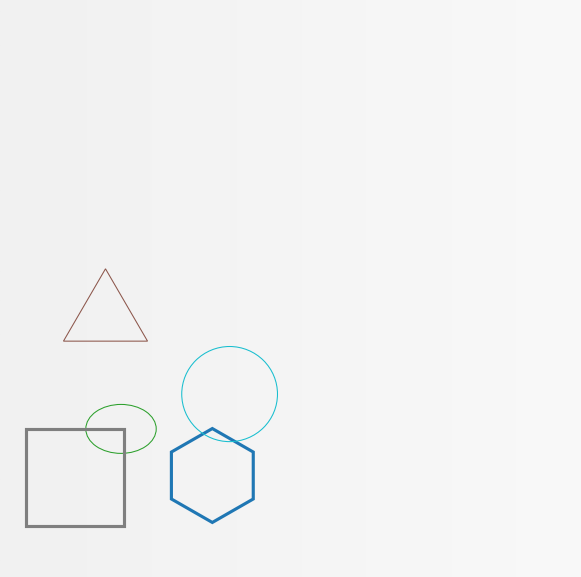[{"shape": "hexagon", "thickness": 1.5, "radius": 0.41, "center": [0.365, 0.176]}, {"shape": "oval", "thickness": 0.5, "radius": 0.3, "center": [0.208, 0.256]}, {"shape": "triangle", "thickness": 0.5, "radius": 0.42, "center": [0.181, 0.45]}, {"shape": "square", "thickness": 1.5, "radius": 0.42, "center": [0.129, 0.172]}, {"shape": "circle", "thickness": 0.5, "radius": 0.41, "center": [0.395, 0.317]}]